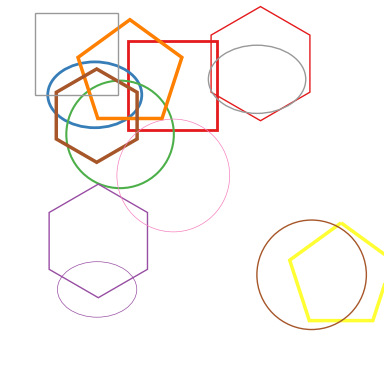[{"shape": "square", "thickness": 2, "radius": 0.58, "center": [0.449, 0.777]}, {"shape": "hexagon", "thickness": 1, "radius": 0.74, "center": [0.677, 0.835]}, {"shape": "oval", "thickness": 2, "radius": 0.61, "center": [0.246, 0.754]}, {"shape": "circle", "thickness": 1.5, "radius": 0.7, "center": [0.312, 0.651]}, {"shape": "oval", "thickness": 0.5, "radius": 0.52, "center": [0.252, 0.248]}, {"shape": "hexagon", "thickness": 1, "radius": 0.74, "center": [0.255, 0.374]}, {"shape": "pentagon", "thickness": 2.5, "radius": 0.71, "center": [0.337, 0.807]}, {"shape": "pentagon", "thickness": 2.5, "radius": 0.7, "center": [0.886, 0.281]}, {"shape": "hexagon", "thickness": 2.5, "radius": 0.61, "center": [0.251, 0.7]}, {"shape": "circle", "thickness": 1, "radius": 0.71, "center": [0.809, 0.286]}, {"shape": "circle", "thickness": 0.5, "radius": 0.73, "center": [0.45, 0.544]}, {"shape": "oval", "thickness": 1, "radius": 0.63, "center": [0.668, 0.794]}, {"shape": "square", "thickness": 1, "radius": 0.54, "center": [0.199, 0.859]}]